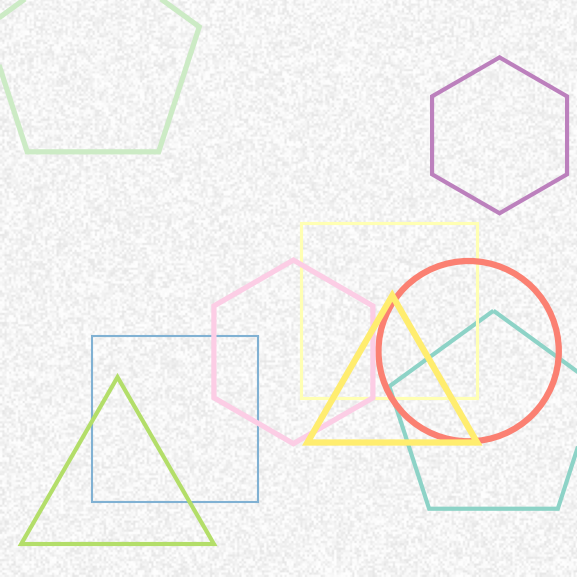[{"shape": "pentagon", "thickness": 2, "radius": 0.95, "center": [0.854, 0.272]}, {"shape": "square", "thickness": 1.5, "radius": 0.76, "center": [0.674, 0.461]}, {"shape": "circle", "thickness": 3, "radius": 0.78, "center": [0.812, 0.391]}, {"shape": "square", "thickness": 1, "radius": 0.72, "center": [0.303, 0.274]}, {"shape": "triangle", "thickness": 2, "radius": 0.96, "center": [0.204, 0.153]}, {"shape": "hexagon", "thickness": 2.5, "radius": 0.79, "center": [0.508, 0.39]}, {"shape": "hexagon", "thickness": 2, "radius": 0.67, "center": [0.865, 0.765]}, {"shape": "pentagon", "thickness": 2.5, "radius": 0.97, "center": [0.161, 0.893]}, {"shape": "triangle", "thickness": 3, "radius": 0.85, "center": [0.679, 0.318]}]